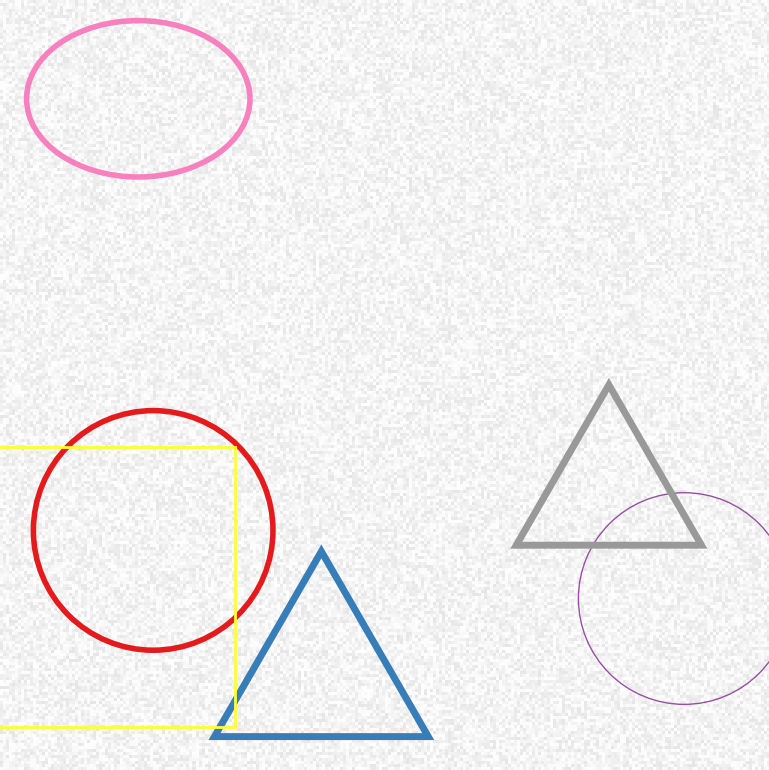[{"shape": "circle", "thickness": 2, "radius": 0.78, "center": [0.199, 0.311]}, {"shape": "triangle", "thickness": 2.5, "radius": 0.8, "center": [0.417, 0.124]}, {"shape": "circle", "thickness": 0.5, "radius": 0.69, "center": [0.889, 0.223]}, {"shape": "square", "thickness": 1, "radius": 0.91, "center": [0.124, 0.238]}, {"shape": "oval", "thickness": 2, "radius": 0.73, "center": [0.18, 0.872]}, {"shape": "triangle", "thickness": 2.5, "radius": 0.69, "center": [0.791, 0.361]}]